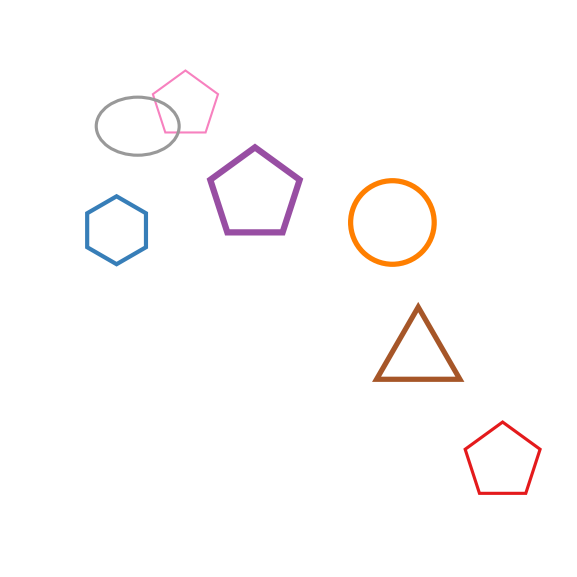[{"shape": "pentagon", "thickness": 1.5, "radius": 0.34, "center": [0.87, 0.2]}, {"shape": "hexagon", "thickness": 2, "radius": 0.29, "center": [0.202, 0.6]}, {"shape": "pentagon", "thickness": 3, "radius": 0.41, "center": [0.441, 0.663]}, {"shape": "circle", "thickness": 2.5, "radius": 0.36, "center": [0.679, 0.614]}, {"shape": "triangle", "thickness": 2.5, "radius": 0.42, "center": [0.724, 0.384]}, {"shape": "pentagon", "thickness": 1, "radius": 0.3, "center": [0.321, 0.818]}, {"shape": "oval", "thickness": 1.5, "radius": 0.36, "center": [0.238, 0.781]}]